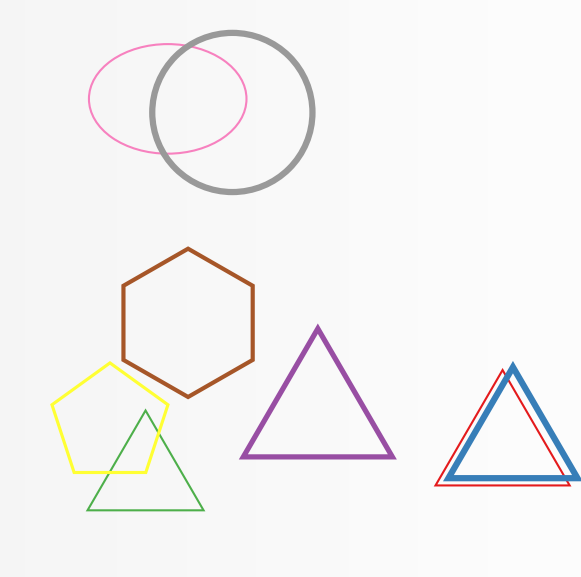[{"shape": "triangle", "thickness": 1, "radius": 0.67, "center": [0.865, 0.225]}, {"shape": "triangle", "thickness": 3, "radius": 0.64, "center": [0.882, 0.235]}, {"shape": "triangle", "thickness": 1, "radius": 0.58, "center": [0.25, 0.173]}, {"shape": "triangle", "thickness": 2.5, "radius": 0.74, "center": [0.547, 0.282]}, {"shape": "pentagon", "thickness": 1.5, "radius": 0.52, "center": [0.189, 0.266]}, {"shape": "hexagon", "thickness": 2, "radius": 0.64, "center": [0.324, 0.44]}, {"shape": "oval", "thickness": 1, "radius": 0.68, "center": [0.289, 0.828]}, {"shape": "circle", "thickness": 3, "radius": 0.69, "center": [0.4, 0.804]}]